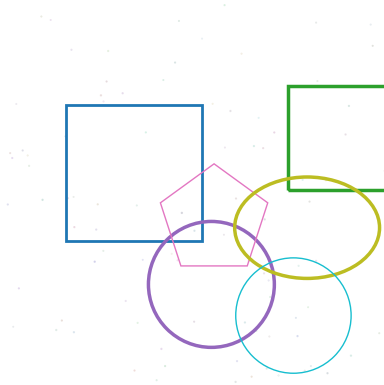[{"shape": "square", "thickness": 2, "radius": 0.88, "center": [0.349, 0.551]}, {"shape": "square", "thickness": 2.5, "radius": 0.68, "center": [0.884, 0.641]}, {"shape": "circle", "thickness": 2.5, "radius": 0.82, "center": [0.549, 0.261]}, {"shape": "pentagon", "thickness": 1, "radius": 0.73, "center": [0.556, 0.428]}, {"shape": "oval", "thickness": 2.5, "radius": 0.94, "center": [0.798, 0.409]}, {"shape": "circle", "thickness": 1, "radius": 0.75, "center": [0.762, 0.18]}]